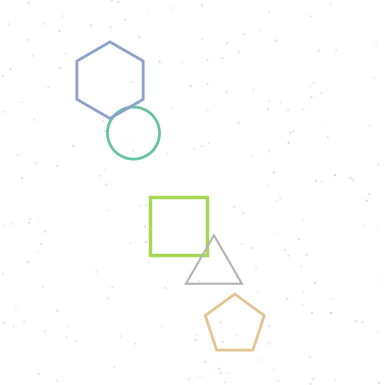[{"shape": "circle", "thickness": 2, "radius": 0.34, "center": [0.347, 0.654]}, {"shape": "hexagon", "thickness": 2, "radius": 0.5, "center": [0.286, 0.792]}, {"shape": "square", "thickness": 2.5, "radius": 0.38, "center": [0.464, 0.413]}, {"shape": "pentagon", "thickness": 2, "radius": 0.4, "center": [0.61, 0.156]}, {"shape": "triangle", "thickness": 1.5, "radius": 0.42, "center": [0.556, 0.305]}]